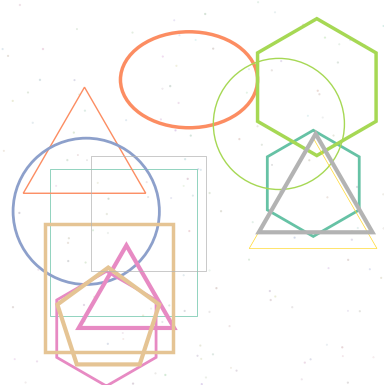[{"shape": "hexagon", "thickness": 2, "radius": 0.69, "center": [0.814, 0.524]}, {"shape": "square", "thickness": 0.5, "radius": 0.96, "center": [0.32, 0.37]}, {"shape": "triangle", "thickness": 1, "radius": 0.92, "center": [0.219, 0.59]}, {"shape": "oval", "thickness": 2.5, "radius": 0.89, "center": [0.491, 0.793]}, {"shape": "circle", "thickness": 2, "radius": 0.95, "center": [0.224, 0.451]}, {"shape": "triangle", "thickness": 3, "radius": 0.72, "center": [0.328, 0.22]}, {"shape": "hexagon", "thickness": 2, "radius": 0.74, "center": [0.276, 0.146]}, {"shape": "circle", "thickness": 1, "radius": 0.85, "center": [0.724, 0.678]}, {"shape": "hexagon", "thickness": 2.5, "radius": 0.89, "center": [0.823, 0.774]}, {"shape": "triangle", "thickness": 0.5, "radius": 0.96, "center": [0.813, 0.45]}, {"shape": "pentagon", "thickness": 3, "radius": 0.7, "center": [0.281, 0.166]}, {"shape": "square", "thickness": 2.5, "radius": 0.83, "center": [0.282, 0.253]}, {"shape": "triangle", "thickness": 3, "radius": 0.85, "center": [0.82, 0.482]}, {"shape": "square", "thickness": 0.5, "radius": 0.74, "center": [0.386, 0.445]}]